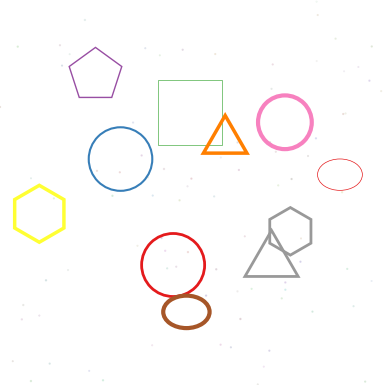[{"shape": "circle", "thickness": 2, "radius": 0.41, "center": [0.45, 0.312]}, {"shape": "oval", "thickness": 0.5, "radius": 0.29, "center": [0.883, 0.546]}, {"shape": "circle", "thickness": 1.5, "radius": 0.41, "center": [0.313, 0.587]}, {"shape": "square", "thickness": 0.5, "radius": 0.42, "center": [0.494, 0.708]}, {"shape": "pentagon", "thickness": 1, "radius": 0.36, "center": [0.248, 0.805]}, {"shape": "triangle", "thickness": 2.5, "radius": 0.33, "center": [0.585, 0.635]}, {"shape": "hexagon", "thickness": 2.5, "radius": 0.37, "center": [0.102, 0.445]}, {"shape": "oval", "thickness": 3, "radius": 0.3, "center": [0.484, 0.19]}, {"shape": "circle", "thickness": 3, "radius": 0.35, "center": [0.74, 0.682]}, {"shape": "hexagon", "thickness": 2, "radius": 0.31, "center": [0.754, 0.399]}, {"shape": "triangle", "thickness": 2, "radius": 0.4, "center": [0.705, 0.322]}]